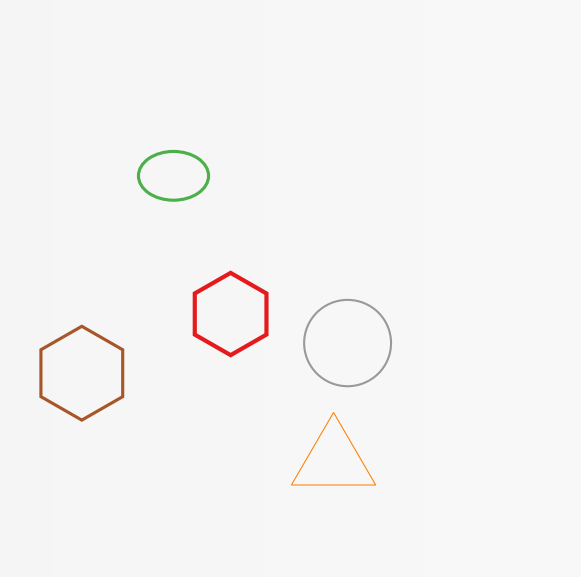[{"shape": "hexagon", "thickness": 2, "radius": 0.36, "center": [0.397, 0.455]}, {"shape": "oval", "thickness": 1.5, "radius": 0.3, "center": [0.299, 0.695]}, {"shape": "triangle", "thickness": 0.5, "radius": 0.42, "center": [0.574, 0.201]}, {"shape": "hexagon", "thickness": 1.5, "radius": 0.41, "center": [0.141, 0.353]}, {"shape": "circle", "thickness": 1, "radius": 0.37, "center": [0.598, 0.405]}]